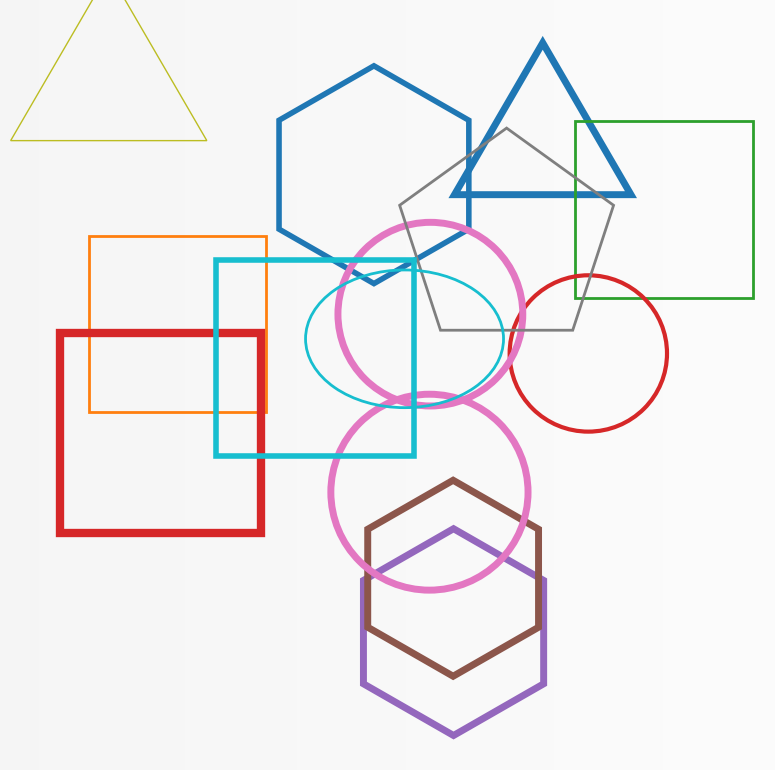[{"shape": "hexagon", "thickness": 2, "radius": 0.71, "center": [0.482, 0.773]}, {"shape": "triangle", "thickness": 2.5, "radius": 0.66, "center": [0.7, 0.813]}, {"shape": "square", "thickness": 1, "radius": 0.57, "center": [0.229, 0.579]}, {"shape": "square", "thickness": 1, "radius": 0.57, "center": [0.857, 0.728]}, {"shape": "square", "thickness": 3, "radius": 0.65, "center": [0.207, 0.438]}, {"shape": "circle", "thickness": 1.5, "radius": 0.51, "center": [0.759, 0.541]}, {"shape": "hexagon", "thickness": 2.5, "radius": 0.67, "center": [0.585, 0.179]}, {"shape": "hexagon", "thickness": 2.5, "radius": 0.64, "center": [0.585, 0.249]}, {"shape": "circle", "thickness": 2.5, "radius": 0.64, "center": [0.554, 0.361]}, {"shape": "circle", "thickness": 2.5, "radius": 0.6, "center": [0.555, 0.592]}, {"shape": "pentagon", "thickness": 1, "radius": 0.73, "center": [0.654, 0.689]}, {"shape": "triangle", "thickness": 0.5, "radius": 0.73, "center": [0.14, 0.89]}, {"shape": "square", "thickness": 2, "radius": 0.64, "center": [0.406, 0.535]}, {"shape": "oval", "thickness": 1, "radius": 0.64, "center": [0.522, 0.56]}]